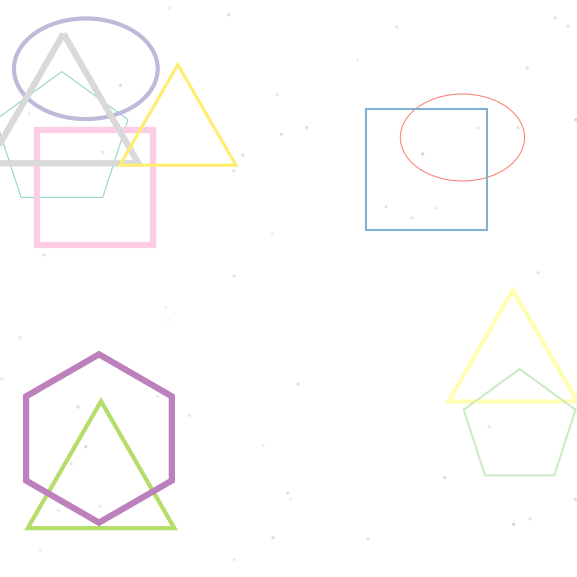[{"shape": "pentagon", "thickness": 0.5, "radius": 0.6, "center": [0.107, 0.755]}, {"shape": "triangle", "thickness": 2, "radius": 0.64, "center": [0.888, 0.368]}, {"shape": "oval", "thickness": 2, "radius": 0.62, "center": [0.149, 0.88]}, {"shape": "oval", "thickness": 0.5, "radius": 0.54, "center": [0.801, 0.761]}, {"shape": "square", "thickness": 1, "radius": 0.52, "center": [0.739, 0.706]}, {"shape": "triangle", "thickness": 2, "radius": 0.73, "center": [0.175, 0.158]}, {"shape": "square", "thickness": 3, "radius": 0.5, "center": [0.164, 0.674]}, {"shape": "triangle", "thickness": 3, "radius": 0.75, "center": [0.11, 0.791]}, {"shape": "hexagon", "thickness": 3, "radius": 0.73, "center": [0.171, 0.24]}, {"shape": "pentagon", "thickness": 1, "radius": 0.51, "center": [0.9, 0.258]}, {"shape": "triangle", "thickness": 1.5, "radius": 0.58, "center": [0.308, 0.771]}]